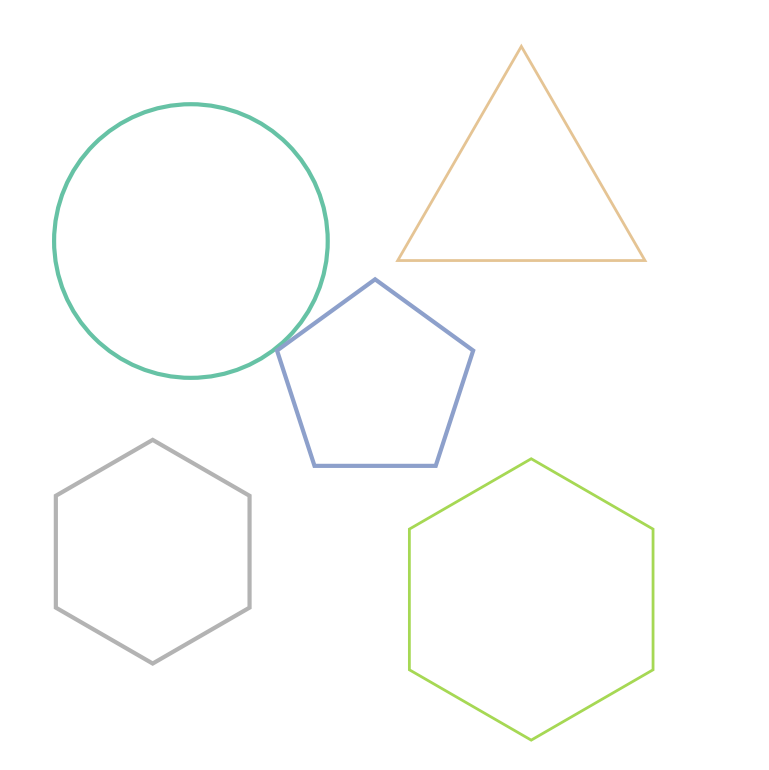[{"shape": "circle", "thickness": 1.5, "radius": 0.89, "center": [0.248, 0.687]}, {"shape": "pentagon", "thickness": 1.5, "radius": 0.67, "center": [0.487, 0.503]}, {"shape": "hexagon", "thickness": 1, "radius": 0.91, "center": [0.69, 0.222]}, {"shape": "triangle", "thickness": 1, "radius": 0.93, "center": [0.677, 0.754]}, {"shape": "hexagon", "thickness": 1.5, "radius": 0.73, "center": [0.198, 0.284]}]